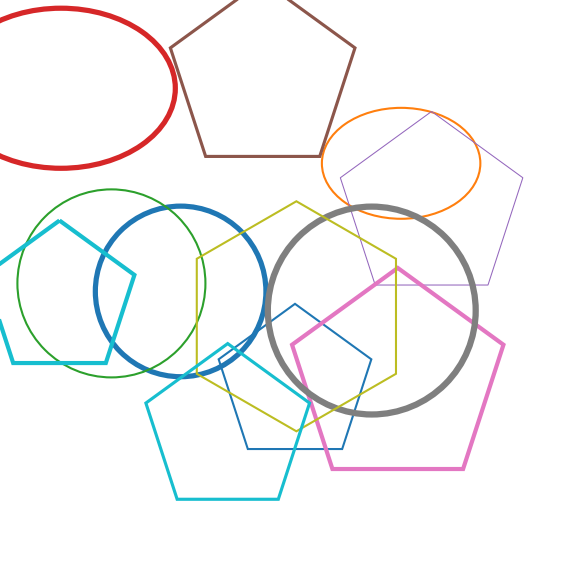[{"shape": "circle", "thickness": 2.5, "radius": 0.74, "center": [0.313, 0.495]}, {"shape": "pentagon", "thickness": 1, "radius": 0.69, "center": [0.511, 0.334]}, {"shape": "oval", "thickness": 1, "radius": 0.69, "center": [0.695, 0.716]}, {"shape": "circle", "thickness": 1, "radius": 0.81, "center": [0.193, 0.508]}, {"shape": "oval", "thickness": 2.5, "radius": 0.99, "center": [0.106, 0.846]}, {"shape": "pentagon", "thickness": 0.5, "radius": 0.83, "center": [0.747, 0.64]}, {"shape": "pentagon", "thickness": 1.5, "radius": 0.84, "center": [0.455, 0.864]}, {"shape": "pentagon", "thickness": 2, "radius": 0.96, "center": [0.689, 0.343]}, {"shape": "circle", "thickness": 3, "radius": 0.9, "center": [0.644, 0.461]}, {"shape": "hexagon", "thickness": 1, "radius": 1.0, "center": [0.513, 0.451]}, {"shape": "pentagon", "thickness": 1.5, "radius": 0.75, "center": [0.394, 0.255]}, {"shape": "pentagon", "thickness": 2, "radius": 0.68, "center": [0.103, 0.481]}]